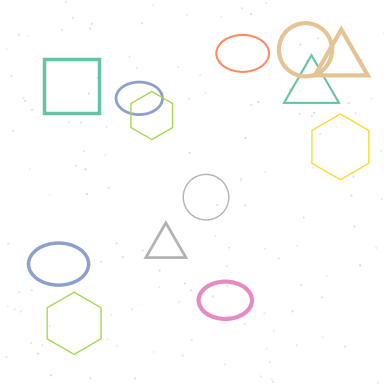[{"shape": "square", "thickness": 2.5, "radius": 0.35, "center": [0.186, 0.776]}, {"shape": "triangle", "thickness": 1.5, "radius": 0.41, "center": [0.809, 0.774]}, {"shape": "oval", "thickness": 1.5, "radius": 0.34, "center": [0.63, 0.861]}, {"shape": "oval", "thickness": 2.5, "radius": 0.39, "center": [0.152, 0.314]}, {"shape": "oval", "thickness": 2, "radius": 0.3, "center": [0.362, 0.745]}, {"shape": "oval", "thickness": 3, "radius": 0.35, "center": [0.585, 0.22]}, {"shape": "hexagon", "thickness": 1, "radius": 0.4, "center": [0.192, 0.16]}, {"shape": "hexagon", "thickness": 1, "radius": 0.31, "center": [0.394, 0.7]}, {"shape": "hexagon", "thickness": 1, "radius": 0.43, "center": [0.884, 0.619]}, {"shape": "circle", "thickness": 3, "radius": 0.35, "center": [0.794, 0.871]}, {"shape": "triangle", "thickness": 3, "radius": 0.4, "center": [0.887, 0.844]}, {"shape": "triangle", "thickness": 2, "radius": 0.3, "center": [0.431, 0.361]}, {"shape": "circle", "thickness": 1, "radius": 0.3, "center": [0.535, 0.488]}]